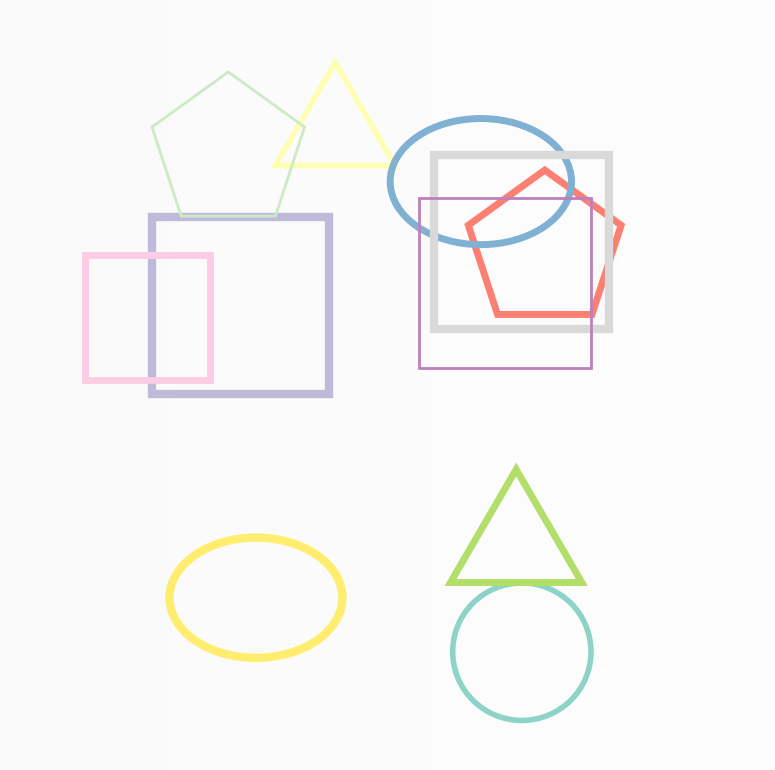[{"shape": "circle", "thickness": 2, "radius": 0.45, "center": [0.673, 0.154]}, {"shape": "triangle", "thickness": 2, "radius": 0.45, "center": [0.433, 0.83]}, {"shape": "square", "thickness": 3, "radius": 0.57, "center": [0.31, 0.603]}, {"shape": "pentagon", "thickness": 2.5, "radius": 0.52, "center": [0.703, 0.675]}, {"shape": "oval", "thickness": 2.5, "radius": 0.58, "center": [0.62, 0.764]}, {"shape": "triangle", "thickness": 2.5, "radius": 0.49, "center": [0.666, 0.292]}, {"shape": "square", "thickness": 2.5, "radius": 0.41, "center": [0.19, 0.588]}, {"shape": "square", "thickness": 3, "radius": 0.56, "center": [0.673, 0.686]}, {"shape": "square", "thickness": 1, "radius": 0.55, "center": [0.652, 0.632]}, {"shape": "pentagon", "thickness": 1, "radius": 0.52, "center": [0.295, 0.803]}, {"shape": "oval", "thickness": 3, "radius": 0.56, "center": [0.33, 0.224]}]